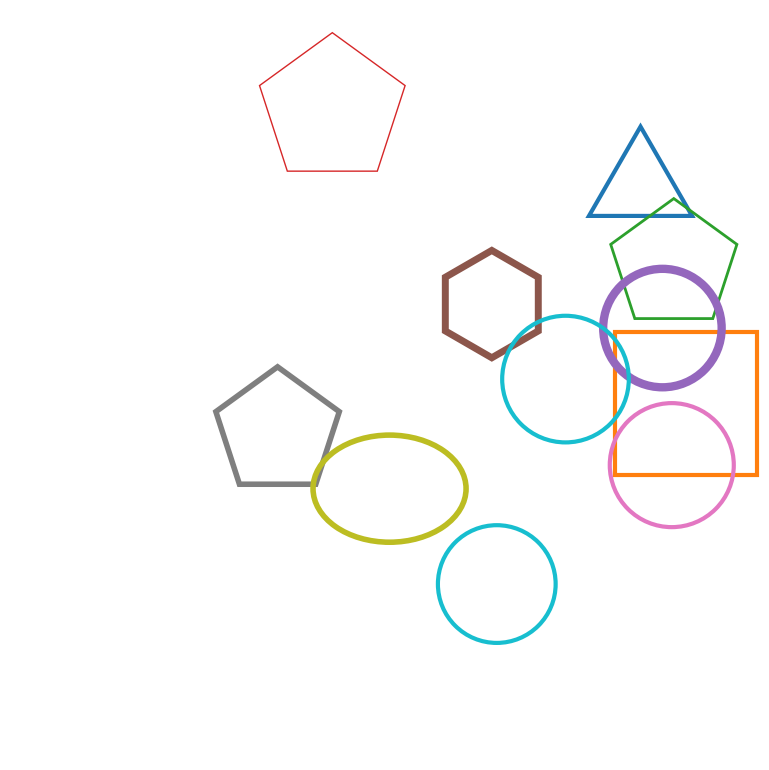[{"shape": "triangle", "thickness": 1.5, "radius": 0.39, "center": [0.832, 0.758]}, {"shape": "square", "thickness": 1.5, "radius": 0.46, "center": [0.891, 0.476]}, {"shape": "pentagon", "thickness": 1, "radius": 0.43, "center": [0.875, 0.656]}, {"shape": "pentagon", "thickness": 0.5, "radius": 0.5, "center": [0.432, 0.858]}, {"shape": "circle", "thickness": 3, "radius": 0.38, "center": [0.86, 0.574]}, {"shape": "hexagon", "thickness": 2.5, "radius": 0.35, "center": [0.639, 0.605]}, {"shape": "circle", "thickness": 1.5, "radius": 0.4, "center": [0.872, 0.396]}, {"shape": "pentagon", "thickness": 2, "radius": 0.42, "center": [0.361, 0.439]}, {"shape": "oval", "thickness": 2, "radius": 0.5, "center": [0.506, 0.365]}, {"shape": "circle", "thickness": 1.5, "radius": 0.38, "center": [0.645, 0.241]}, {"shape": "circle", "thickness": 1.5, "radius": 0.41, "center": [0.734, 0.508]}]